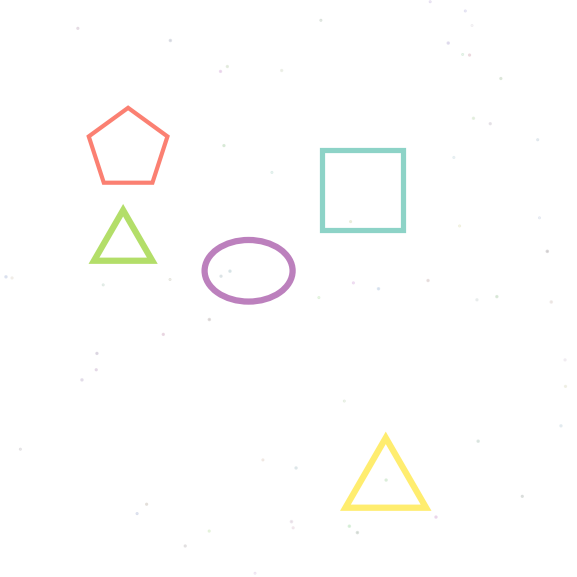[{"shape": "square", "thickness": 2.5, "radius": 0.35, "center": [0.628, 0.669]}, {"shape": "pentagon", "thickness": 2, "radius": 0.36, "center": [0.222, 0.741]}, {"shape": "triangle", "thickness": 3, "radius": 0.29, "center": [0.213, 0.577]}, {"shape": "oval", "thickness": 3, "radius": 0.38, "center": [0.43, 0.53]}, {"shape": "triangle", "thickness": 3, "radius": 0.4, "center": [0.668, 0.16]}]